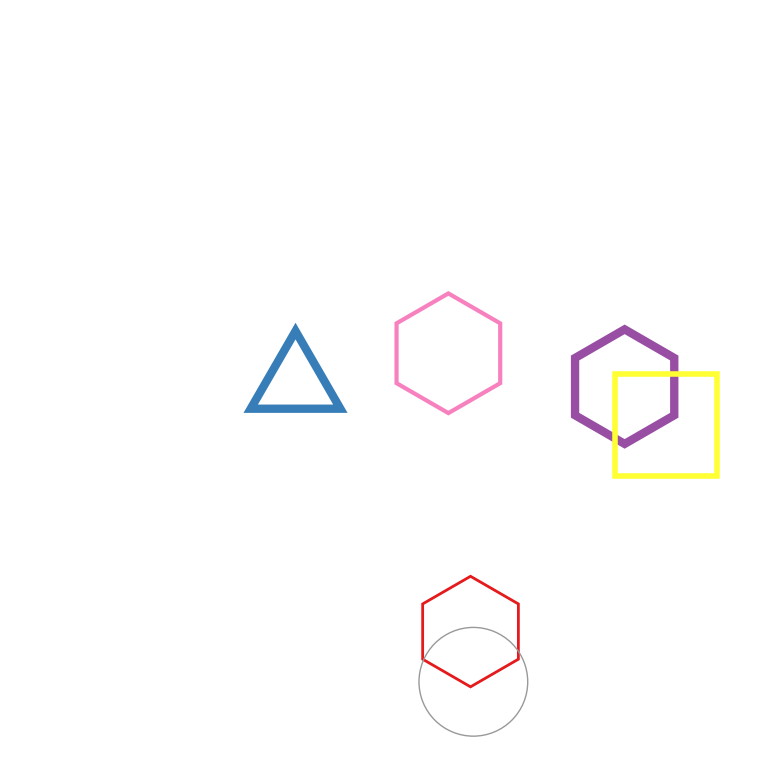[{"shape": "hexagon", "thickness": 1, "radius": 0.36, "center": [0.611, 0.18]}, {"shape": "triangle", "thickness": 3, "radius": 0.34, "center": [0.384, 0.503]}, {"shape": "hexagon", "thickness": 3, "radius": 0.37, "center": [0.811, 0.498]}, {"shape": "square", "thickness": 2, "radius": 0.33, "center": [0.865, 0.448]}, {"shape": "hexagon", "thickness": 1.5, "radius": 0.39, "center": [0.582, 0.541]}, {"shape": "circle", "thickness": 0.5, "radius": 0.35, "center": [0.615, 0.115]}]